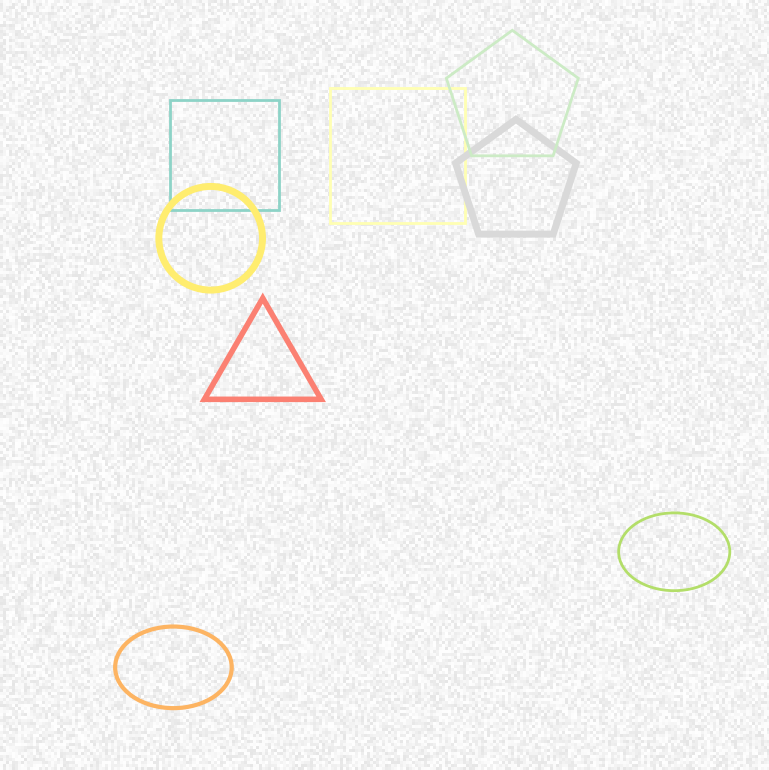[{"shape": "square", "thickness": 1, "radius": 0.36, "center": [0.292, 0.799]}, {"shape": "square", "thickness": 1, "radius": 0.44, "center": [0.516, 0.799]}, {"shape": "triangle", "thickness": 2, "radius": 0.44, "center": [0.341, 0.525]}, {"shape": "oval", "thickness": 1.5, "radius": 0.38, "center": [0.225, 0.133]}, {"shape": "oval", "thickness": 1, "radius": 0.36, "center": [0.876, 0.283]}, {"shape": "pentagon", "thickness": 2.5, "radius": 0.41, "center": [0.67, 0.763]}, {"shape": "pentagon", "thickness": 1, "radius": 0.45, "center": [0.665, 0.871]}, {"shape": "circle", "thickness": 2.5, "radius": 0.34, "center": [0.274, 0.691]}]